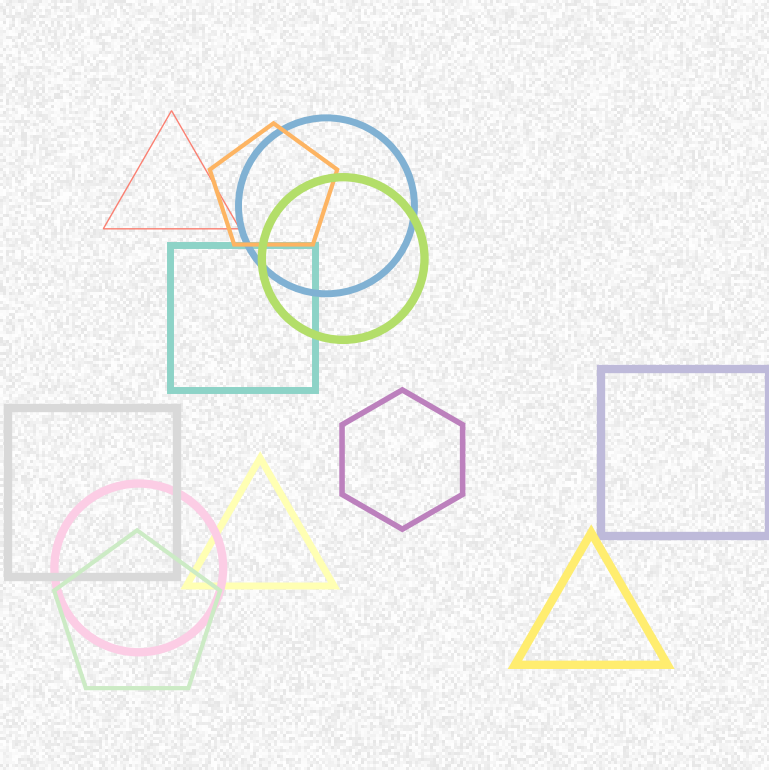[{"shape": "square", "thickness": 2.5, "radius": 0.47, "center": [0.315, 0.588]}, {"shape": "triangle", "thickness": 2.5, "radius": 0.55, "center": [0.338, 0.294]}, {"shape": "square", "thickness": 3, "radius": 0.54, "center": [0.89, 0.413]}, {"shape": "triangle", "thickness": 0.5, "radius": 0.51, "center": [0.223, 0.754]}, {"shape": "circle", "thickness": 2.5, "radius": 0.57, "center": [0.424, 0.733]}, {"shape": "pentagon", "thickness": 1.5, "radius": 0.44, "center": [0.355, 0.753]}, {"shape": "circle", "thickness": 3, "radius": 0.53, "center": [0.446, 0.664]}, {"shape": "circle", "thickness": 3, "radius": 0.55, "center": [0.18, 0.262]}, {"shape": "square", "thickness": 3, "radius": 0.55, "center": [0.12, 0.36]}, {"shape": "hexagon", "thickness": 2, "radius": 0.45, "center": [0.523, 0.403]}, {"shape": "pentagon", "thickness": 1.5, "radius": 0.57, "center": [0.178, 0.198]}, {"shape": "triangle", "thickness": 3, "radius": 0.57, "center": [0.768, 0.194]}]